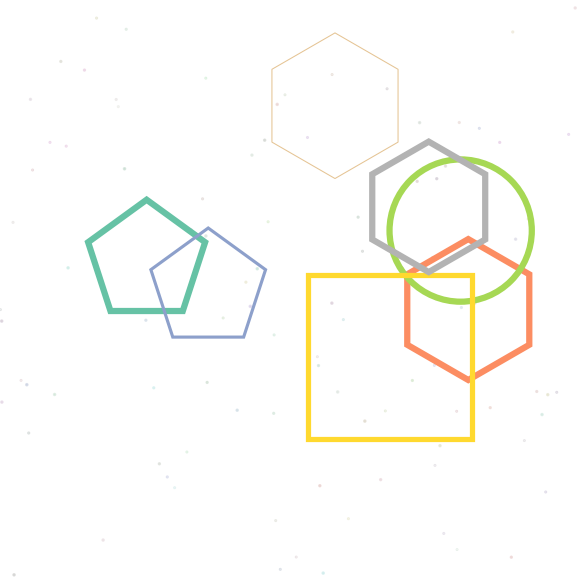[{"shape": "pentagon", "thickness": 3, "radius": 0.53, "center": [0.254, 0.547]}, {"shape": "hexagon", "thickness": 3, "radius": 0.61, "center": [0.811, 0.463]}, {"shape": "pentagon", "thickness": 1.5, "radius": 0.52, "center": [0.361, 0.5]}, {"shape": "circle", "thickness": 3, "radius": 0.62, "center": [0.798, 0.6]}, {"shape": "square", "thickness": 2.5, "radius": 0.71, "center": [0.676, 0.381]}, {"shape": "hexagon", "thickness": 0.5, "radius": 0.63, "center": [0.58, 0.816]}, {"shape": "hexagon", "thickness": 3, "radius": 0.56, "center": [0.742, 0.641]}]